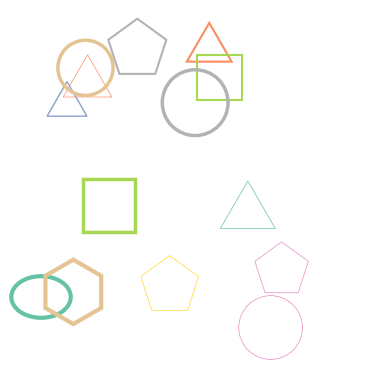[{"shape": "triangle", "thickness": 0.5, "radius": 0.41, "center": [0.644, 0.447]}, {"shape": "oval", "thickness": 3, "radius": 0.39, "center": [0.107, 0.229]}, {"shape": "triangle", "thickness": 0.5, "radius": 0.37, "center": [0.227, 0.785]}, {"shape": "triangle", "thickness": 1.5, "radius": 0.34, "center": [0.544, 0.873]}, {"shape": "triangle", "thickness": 1, "radius": 0.3, "center": [0.174, 0.728]}, {"shape": "pentagon", "thickness": 0.5, "radius": 0.36, "center": [0.731, 0.299]}, {"shape": "circle", "thickness": 0.5, "radius": 0.41, "center": [0.703, 0.149]}, {"shape": "square", "thickness": 1.5, "radius": 0.3, "center": [0.57, 0.799]}, {"shape": "square", "thickness": 2.5, "radius": 0.34, "center": [0.283, 0.466]}, {"shape": "pentagon", "thickness": 0.5, "radius": 0.39, "center": [0.441, 0.257]}, {"shape": "hexagon", "thickness": 3, "radius": 0.42, "center": [0.19, 0.242]}, {"shape": "circle", "thickness": 2.5, "radius": 0.36, "center": [0.222, 0.824]}, {"shape": "circle", "thickness": 2.5, "radius": 0.43, "center": [0.507, 0.733]}, {"shape": "pentagon", "thickness": 1.5, "radius": 0.4, "center": [0.357, 0.872]}]